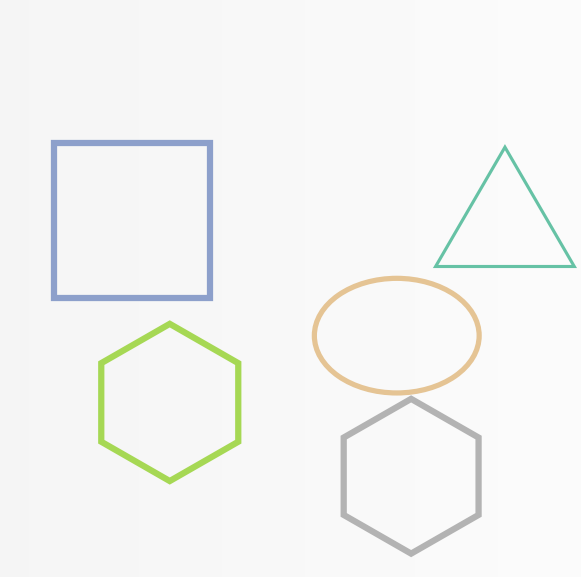[{"shape": "triangle", "thickness": 1.5, "radius": 0.69, "center": [0.869, 0.607]}, {"shape": "square", "thickness": 3, "radius": 0.67, "center": [0.227, 0.617]}, {"shape": "hexagon", "thickness": 3, "radius": 0.68, "center": [0.292, 0.302]}, {"shape": "oval", "thickness": 2.5, "radius": 0.71, "center": [0.683, 0.418]}, {"shape": "hexagon", "thickness": 3, "radius": 0.67, "center": [0.707, 0.174]}]